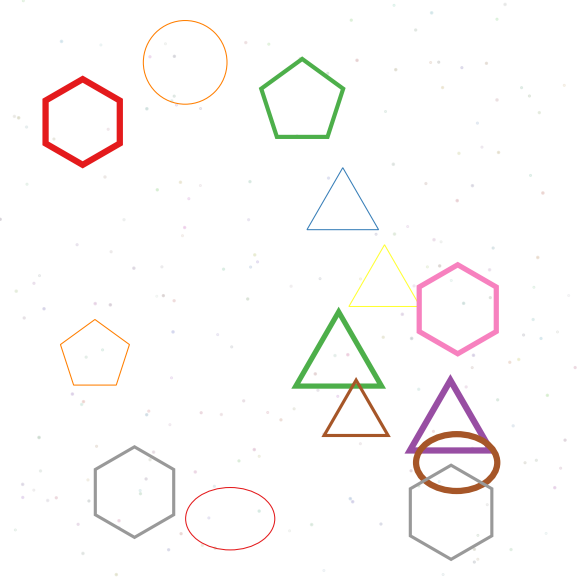[{"shape": "hexagon", "thickness": 3, "radius": 0.37, "center": [0.143, 0.788]}, {"shape": "oval", "thickness": 0.5, "radius": 0.39, "center": [0.399, 0.101]}, {"shape": "triangle", "thickness": 0.5, "radius": 0.36, "center": [0.594, 0.637]}, {"shape": "triangle", "thickness": 2.5, "radius": 0.43, "center": [0.586, 0.373]}, {"shape": "pentagon", "thickness": 2, "radius": 0.37, "center": [0.523, 0.822]}, {"shape": "triangle", "thickness": 3, "radius": 0.4, "center": [0.78, 0.26]}, {"shape": "circle", "thickness": 0.5, "radius": 0.36, "center": [0.321, 0.891]}, {"shape": "pentagon", "thickness": 0.5, "radius": 0.31, "center": [0.164, 0.383]}, {"shape": "triangle", "thickness": 0.5, "radius": 0.36, "center": [0.666, 0.504]}, {"shape": "oval", "thickness": 3, "radius": 0.35, "center": [0.791, 0.198]}, {"shape": "triangle", "thickness": 1.5, "radius": 0.32, "center": [0.617, 0.277]}, {"shape": "hexagon", "thickness": 2.5, "radius": 0.39, "center": [0.793, 0.464]}, {"shape": "hexagon", "thickness": 1.5, "radius": 0.39, "center": [0.233, 0.147]}, {"shape": "hexagon", "thickness": 1.5, "radius": 0.41, "center": [0.781, 0.112]}]